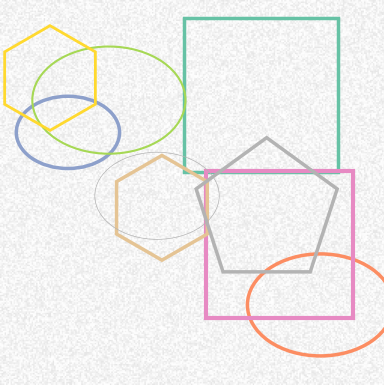[{"shape": "square", "thickness": 2.5, "radius": 1.0, "center": [0.678, 0.753]}, {"shape": "oval", "thickness": 2.5, "radius": 0.95, "center": [0.832, 0.208]}, {"shape": "oval", "thickness": 2.5, "radius": 0.67, "center": [0.176, 0.656]}, {"shape": "square", "thickness": 3, "radius": 0.96, "center": [0.725, 0.366]}, {"shape": "oval", "thickness": 1.5, "radius": 0.99, "center": [0.283, 0.74]}, {"shape": "hexagon", "thickness": 2, "radius": 0.68, "center": [0.13, 0.797]}, {"shape": "hexagon", "thickness": 2.5, "radius": 0.68, "center": [0.421, 0.46]}, {"shape": "oval", "thickness": 0.5, "radius": 0.81, "center": [0.408, 0.491]}, {"shape": "pentagon", "thickness": 2.5, "radius": 0.96, "center": [0.693, 0.45]}]